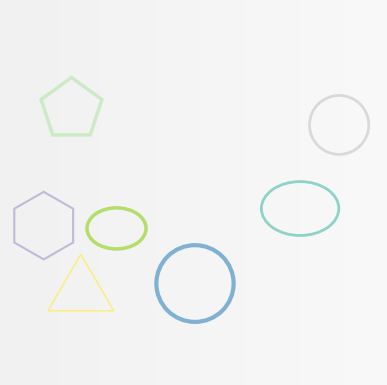[{"shape": "oval", "thickness": 2, "radius": 0.5, "center": [0.774, 0.458]}, {"shape": "hexagon", "thickness": 1.5, "radius": 0.44, "center": [0.113, 0.414]}, {"shape": "circle", "thickness": 3, "radius": 0.5, "center": [0.503, 0.264]}, {"shape": "oval", "thickness": 2.5, "radius": 0.38, "center": [0.301, 0.407]}, {"shape": "circle", "thickness": 2, "radius": 0.38, "center": [0.875, 0.675]}, {"shape": "pentagon", "thickness": 2.5, "radius": 0.41, "center": [0.184, 0.716]}, {"shape": "triangle", "thickness": 1, "radius": 0.49, "center": [0.209, 0.242]}]